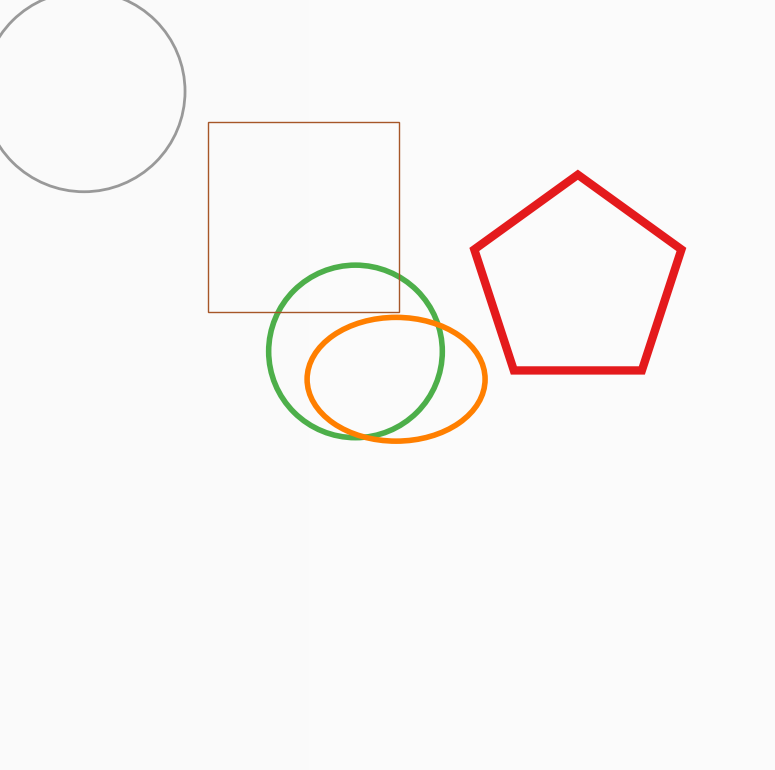[{"shape": "pentagon", "thickness": 3, "radius": 0.7, "center": [0.746, 0.633]}, {"shape": "circle", "thickness": 2, "radius": 0.56, "center": [0.459, 0.544]}, {"shape": "oval", "thickness": 2, "radius": 0.57, "center": [0.511, 0.507]}, {"shape": "square", "thickness": 0.5, "radius": 0.62, "center": [0.391, 0.719]}, {"shape": "circle", "thickness": 1, "radius": 0.65, "center": [0.108, 0.881]}]